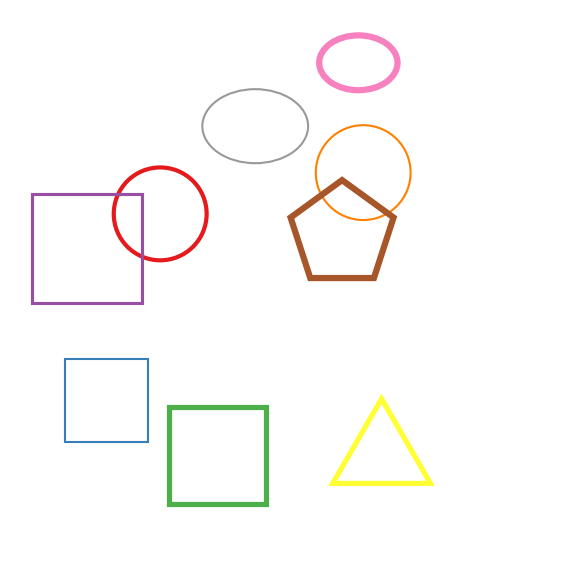[{"shape": "circle", "thickness": 2, "radius": 0.4, "center": [0.277, 0.629]}, {"shape": "square", "thickness": 1, "radius": 0.36, "center": [0.185, 0.305]}, {"shape": "square", "thickness": 2.5, "radius": 0.42, "center": [0.376, 0.21]}, {"shape": "square", "thickness": 1.5, "radius": 0.47, "center": [0.151, 0.569]}, {"shape": "circle", "thickness": 1, "radius": 0.41, "center": [0.629, 0.7]}, {"shape": "triangle", "thickness": 2.5, "radius": 0.49, "center": [0.661, 0.211]}, {"shape": "pentagon", "thickness": 3, "radius": 0.47, "center": [0.592, 0.594]}, {"shape": "oval", "thickness": 3, "radius": 0.34, "center": [0.621, 0.89]}, {"shape": "oval", "thickness": 1, "radius": 0.46, "center": [0.442, 0.781]}]